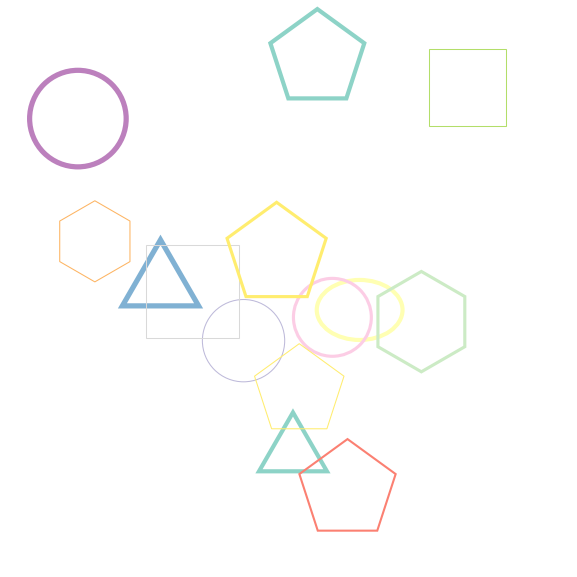[{"shape": "pentagon", "thickness": 2, "radius": 0.43, "center": [0.55, 0.898]}, {"shape": "triangle", "thickness": 2, "radius": 0.34, "center": [0.507, 0.217]}, {"shape": "oval", "thickness": 2, "radius": 0.37, "center": [0.623, 0.462]}, {"shape": "circle", "thickness": 0.5, "radius": 0.36, "center": [0.422, 0.409]}, {"shape": "pentagon", "thickness": 1, "radius": 0.44, "center": [0.602, 0.151]}, {"shape": "triangle", "thickness": 2.5, "radius": 0.38, "center": [0.278, 0.508]}, {"shape": "hexagon", "thickness": 0.5, "radius": 0.35, "center": [0.164, 0.581]}, {"shape": "square", "thickness": 0.5, "radius": 0.33, "center": [0.81, 0.847]}, {"shape": "circle", "thickness": 1.5, "radius": 0.34, "center": [0.576, 0.45]}, {"shape": "square", "thickness": 0.5, "radius": 0.4, "center": [0.333, 0.495]}, {"shape": "circle", "thickness": 2.5, "radius": 0.42, "center": [0.135, 0.794]}, {"shape": "hexagon", "thickness": 1.5, "radius": 0.43, "center": [0.73, 0.442]}, {"shape": "pentagon", "thickness": 0.5, "radius": 0.41, "center": [0.518, 0.323]}, {"shape": "pentagon", "thickness": 1.5, "radius": 0.45, "center": [0.479, 0.559]}]